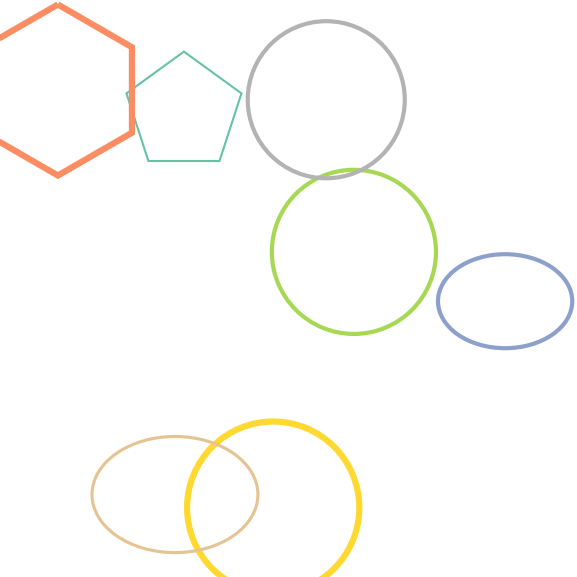[{"shape": "pentagon", "thickness": 1, "radius": 0.52, "center": [0.319, 0.805]}, {"shape": "hexagon", "thickness": 3, "radius": 0.74, "center": [0.1, 0.843]}, {"shape": "oval", "thickness": 2, "radius": 0.58, "center": [0.875, 0.478]}, {"shape": "circle", "thickness": 2, "radius": 0.71, "center": [0.613, 0.563]}, {"shape": "circle", "thickness": 3, "radius": 0.75, "center": [0.473, 0.12]}, {"shape": "oval", "thickness": 1.5, "radius": 0.72, "center": [0.303, 0.143]}, {"shape": "circle", "thickness": 2, "radius": 0.68, "center": [0.565, 0.826]}]